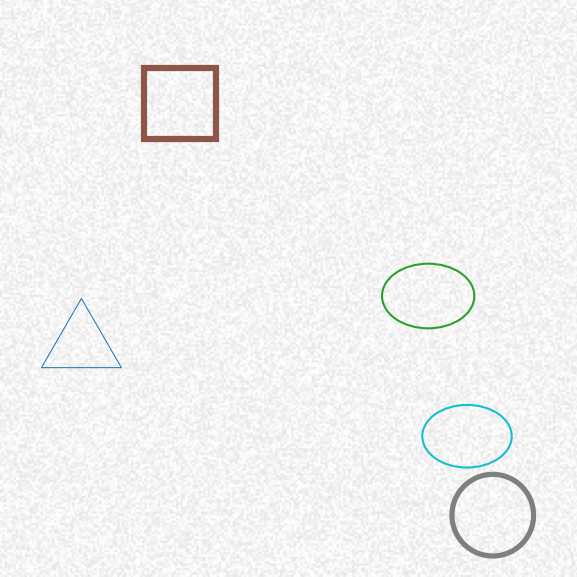[{"shape": "triangle", "thickness": 0.5, "radius": 0.4, "center": [0.141, 0.402]}, {"shape": "oval", "thickness": 1, "radius": 0.4, "center": [0.741, 0.487]}, {"shape": "square", "thickness": 3, "radius": 0.31, "center": [0.312, 0.82]}, {"shape": "circle", "thickness": 2.5, "radius": 0.35, "center": [0.853, 0.107]}, {"shape": "oval", "thickness": 1, "radius": 0.39, "center": [0.809, 0.244]}]